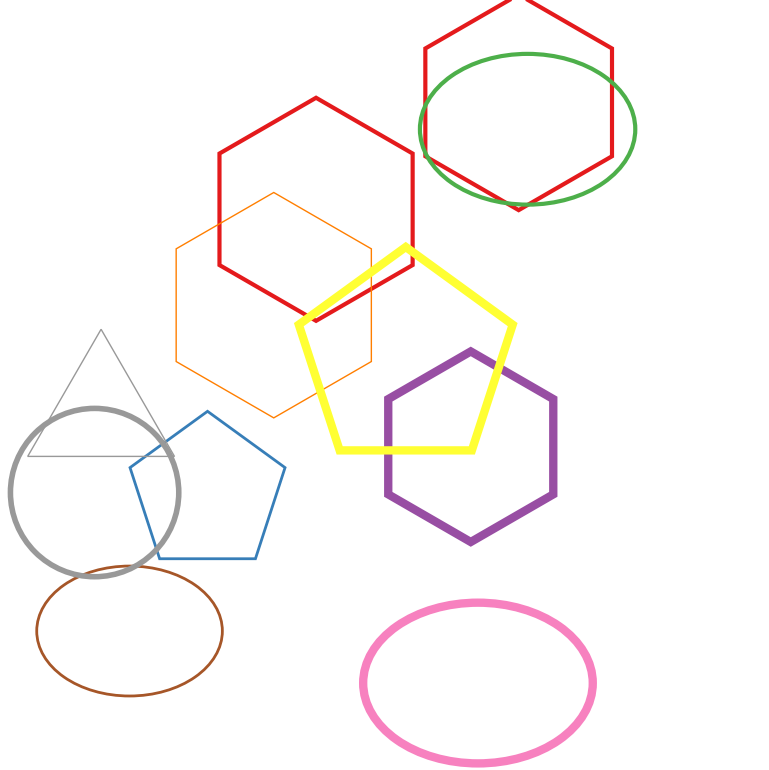[{"shape": "hexagon", "thickness": 1.5, "radius": 0.72, "center": [0.41, 0.728]}, {"shape": "hexagon", "thickness": 1.5, "radius": 0.7, "center": [0.674, 0.867]}, {"shape": "pentagon", "thickness": 1, "radius": 0.53, "center": [0.27, 0.36]}, {"shape": "oval", "thickness": 1.5, "radius": 0.7, "center": [0.685, 0.832]}, {"shape": "hexagon", "thickness": 3, "radius": 0.62, "center": [0.611, 0.42]}, {"shape": "hexagon", "thickness": 0.5, "radius": 0.73, "center": [0.356, 0.604]}, {"shape": "pentagon", "thickness": 3, "radius": 0.73, "center": [0.527, 0.533]}, {"shape": "oval", "thickness": 1, "radius": 0.6, "center": [0.168, 0.18]}, {"shape": "oval", "thickness": 3, "radius": 0.75, "center": [0.621, 0.113]}, {"shape": "triangle", "thickness": 0.5, "radius": 0.55, "center": [0.131, 0.462]}, {"shape": "circle", "thickness": 2, "radius": 0.55, "center": [0.123, 0.36]}]